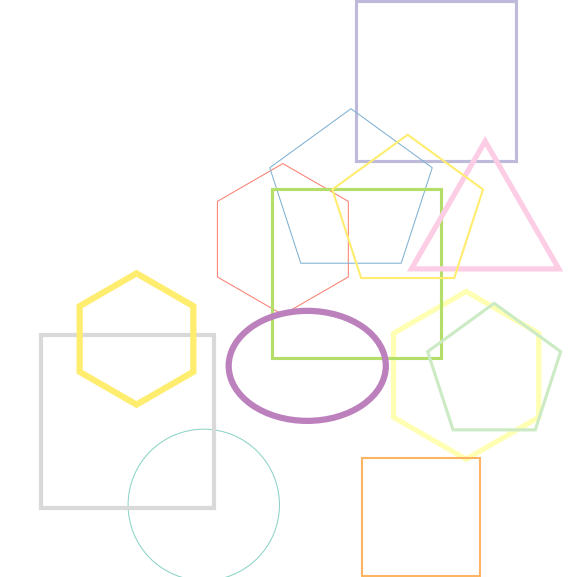[{"shape": "circle", "thickness": 0.5, "radius": 0.66, "center": [0.353, 0.125]}, {"shape": "hexagon", "thickness": 2.5, "radius": 0.73, "center": [0.807, 0.349]}, {"shape": "square", "thickness": 1.5, "radius": 0.69, "center": [0.754, 0.859]}, {"shape": "hexagon", "thickness": 0.5, "radius": 0.65, "center": [0.49, 0.585]}, {"shape": "pentagon", "thickness": 0.5, "radius": 0.74, "center": [0.608, 0.663]}, {"shape": "square", "thickness": 1, "radius": 0.51, "center": [0.729, 0.104]}, {"shape": "square", "thickness": 1.5, "radius": 0.73, "center": [0.618, 0.525]}, {"shape": "triangle", "thickness": 2.5, "radius": 0.74, "center": [0.84, 0.607]}, {"shape": "square", "thickness": 2, "radius": 0.75, "center": [0.221, 0.269]}, {"shape": "oval", "thickness": 3, "radius": 0.68, "center": [0.532, 0.366]}, {"shape": "pentagon", "thickness": 1.5, "radius": 0.61, "center": [0.856, 0.353]}, {"shape": "hexagon", "thickness": 3, "radius": 0.57, "center": [0.236, 0.412]}, {"shape": "pentagon", "thickness": 1, "radius": 0.69, "center": [0.706, 0.629]}]